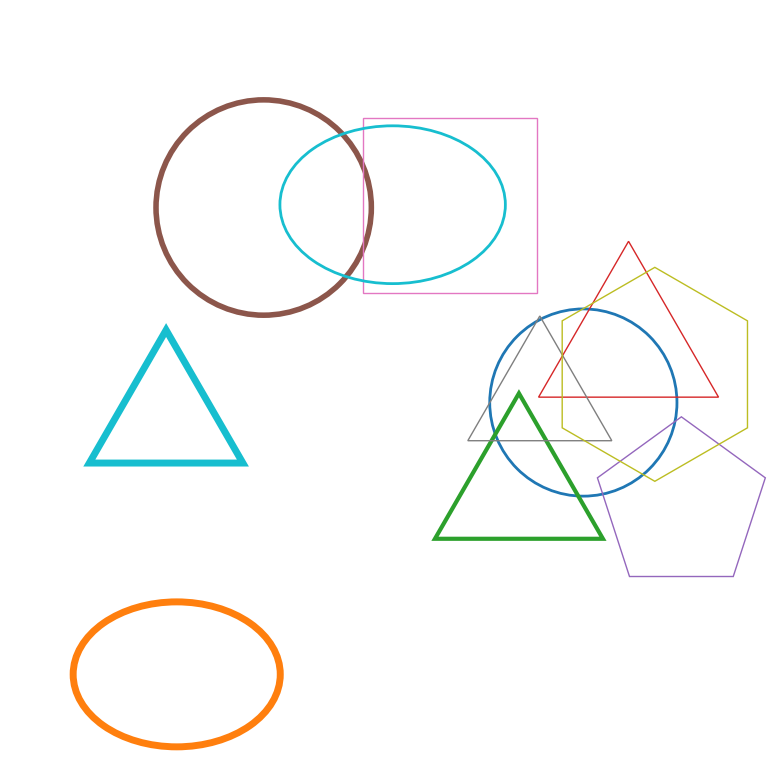[{"shape": "circle", "thickness": 1, "radius": 0.61, "center": [0.758, 0.477]}, {"shape": "oval", "thickness": 2.5, "radius": 0.67, "center": [0.229, 0.124]}, {"shape": "triangle", "thickness": 1.5, "radius": 0.63, "center": [0.674, 0.363]}, {"shape": "triangle", "thickness": 0.5, "radius": 0.67, "center": [0.816, 0.552]}, {"shape": "pentagon", "thickness": 0.5, "radius": 0.57, "center": [0.885, 0.344]}, {"shape": "circle", "thickness": 2, "radius": 0.7, "center": [0.342, 0.73]}, {"shape": "square", "thickness": 0.5, "radius": 0.57, "center": [0.584, 0.733]}, {"shape": "triangle", "thickness": 0.5, "radius": 0.54, "center": [0.701, 0.482]}, {"shape": "hexagon", "thickness": 0.5, "radius": 0.69, "center": [0.85, 0.514]}, {"shape": "oval", "thickness": 1, "radius": 0.73, "center": [0.51, 0.734]}, {"shape": "triangle", "thickness": 2.5, "radius": 0.58, "center": [0.216, 0.456]}]